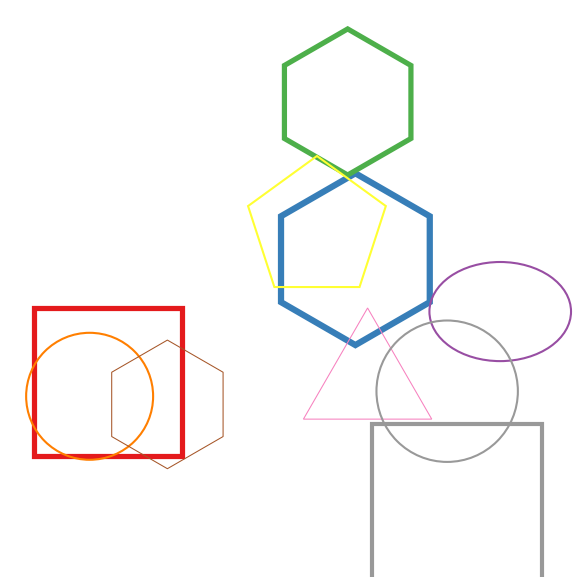[{"shape": "square", "thickness": 2.5, "radius": 0.64, "center": [0.186, 0.338]}, {"shape": "hexagon", "thickness": 3, "radius": 0.74, "center": [0.615, 0.55]}, {"shape": "hexagon", "thickness": 2.5, "radius": 0.63, "center": [0.602, 0.823]}, {"shape": "oval", "thickness": 1, "radius": 0.61, "center": [0.866, 0.46]}, {"shape": "circle", "thickness": 1, "radius": 0.55, "center": [0.155, 0.313]}, {"shape": "pentagon", "thickness": 1, "radius": 0.63, "center": [0.549, 0.604]}, {"shape": "hexagon", "thickness": 0.5, "radius": 0.56, "center": [0.29, 0.299]}, {"shape": "triangle", "thickness": 0.5, "radius": 0.64, "center": [0.637, 0.338]}, {"shape": "square", "thickness": 2, "radius": 0.73, "center": [0.791, 0.118]}, {"shape": "circle", "thickness": 1, "radius": 0.61, "center": [0.774, 0.322]}]